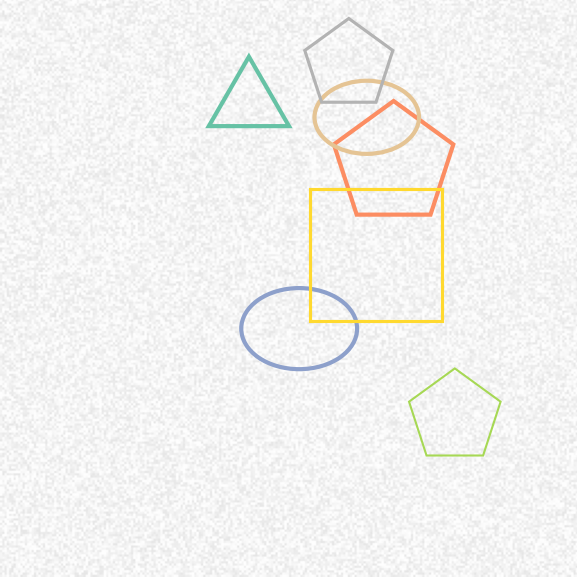[{"shape": "triangle", "thickness": 2, "radius": 0.4, "center": [0.431, 0.821]}, {"shape": "pentagon", "thickness": 2, "radius": 0.54, "center": [0.682, 0.715]}, {"shape": "oval", "thickness": 2, "radius": 0.5, "center": [0.518, 0.43]}, {"shape": "pentagon", "thickness": 1, "radius": 0.42, "center": [0.788, 0.278]}, {"shape": "square", "thickness": 1.5, "radius": 0.57, "center": [0.651, 0.557]}, {"shape": "oval", "thickness": 2, "radius": 0.45, "center": [0.635, 0.796]}, {"shape": "pentagon", "thickness": 1.5, "radius": 0.4, "center": [0.604, 0.887]}]